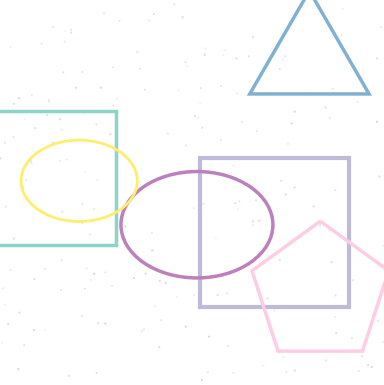[{"shape": "square", "thickness": 2.5, "radius": 0.87, "center": [0.126, 0.538]}, {"shape": "square", "thickness": 3, "radius": 0.97, "center": [0.714, 0.397]}, {"shape": "triangle", "thickness": 2.5, "radius": 0.89, "center": [0.804, 0.845]}, {"shape": "pentagon", "thickness": 2.5, "radius": 0.93, "center": [0.832, 0.239]}, {"shape": "oval", "thickness": 2.5, "radius": 0.99, "center": [0.511, 0.416]}, {"shape": "oval", "thickness": 2, "radius": 0.75, "center": [0.206, 0.53]}]